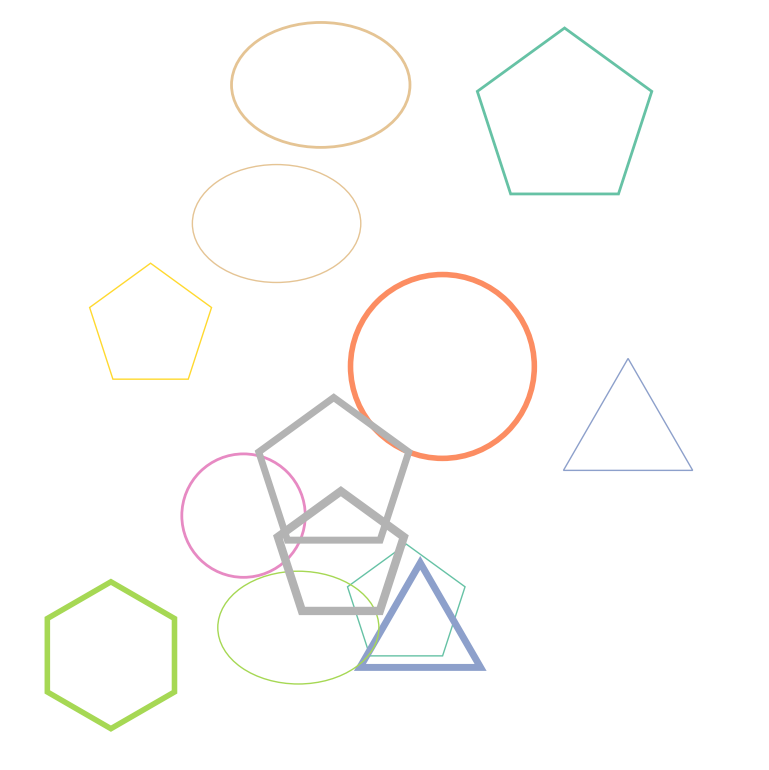[{"shape": "pentagon", "thickness": 1, "radius": 0.6, "center": [0.733, 0.844]}, {"shape": "pentagon", "thickness": 0.5, "radius": 0.4, "center": [0.528, 0.213]}, {"shape": "circle", "thickness": 2, "radius": 0.6, "center": [0.575, 0.524]}, {"shape": "triangle", "thickness": 0.5, "radius": 0.48, "center": [0.816, 0.438]}, {"shape": "triangle", "thickness": 2.5, "radius": 0.45, "center": [0.546, 0.178]}, {"shape": "circle", "thickness": 1, "radius": 0.4, "center": [0.316, 0.33]}, {"shape": "oval", "thickness": 0.5, "radius": 0.52, "center": [0.387, 0.185]}, {"shape": "hexagon", "thickness": 2, "radius": 0.48, "center": [0.144, 0.149]}, {"shape": "pentagon", "thickness": 0.5, "radius": 0.42, "center": [0.196, 0.575]}, {"shape": "oval", "thickness": 1, "radius": 0.58, "center": [0.417, 0.89]}, {"shape": "oval", "thickness": 0.5, "radius": 0.55, "center": [0.359, 0.71]}, {"shape": "pentagon", "thickness": 3, "radius": 0.43, "center": [0.443, 0.276]}, {"shape": "pentagon", "thickness": 2.5, "radius": 0.51, "center": [0.433, 0.381]}]